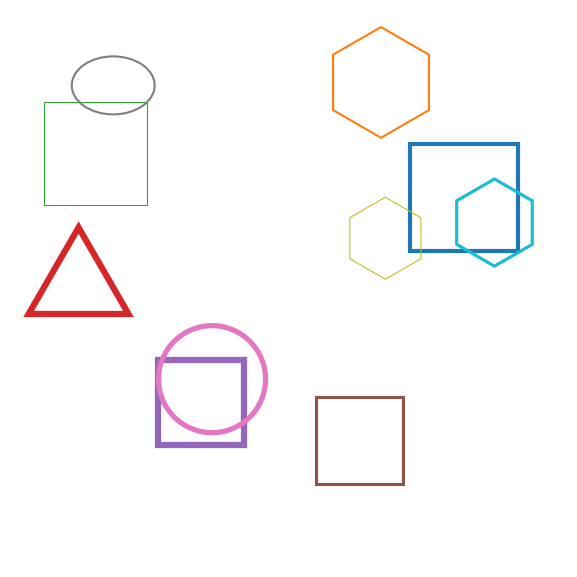[{"shape": "square", "thickness": 2, "radius": 0.46, "center": [0.803, 0.658]}, {"shape": "hexagon", "thickness": 1, "radius": 0.48, "center": [0.66, 0.856]}, {"shape": "square", "thickness": 0.5, "radius": 0.45, "center": [0.166, 0.733]}, {"shape": "triangle", "thickness": 3, "radius": 0.5, "center": [0.136, 0.505]}, {"shape": "square", "thickness": 3, "radius": 0.37, "center": [0.348, 0.302]}, {"shape": "square", "thickness": 1.5, "radius": 0.37, "center": [0.622, 0.236]}, {"shape": "circle", "thickness": 2.5, "radius": 0.46, "center": [0.367, 0.343]}, {"shape": "oval", "thickness": 1, "radius": 0.36, "center": [0.196, 0.851]}, {"shape": "hexagon", "thickness": 0.5, "radius": 0.36, "center": [0.667, 0.587]}, {"shape": "hexagon", "thickness": 1.5, "radius": 0.38, "center": [0.856, 0.614]}]